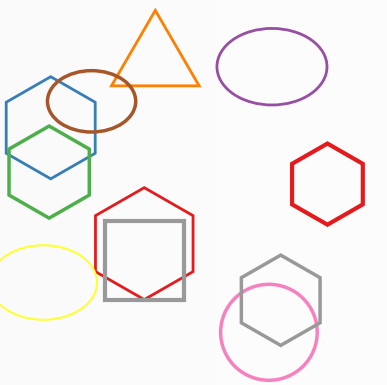[{"shape": "hexagon", "thickness": 2, "radius": 0.73, "center": [0.372, 0.367]}, {"shape": "hexagon", "thickness": 3, "radius": 0.53, "center": [0.845, 0.522]}, {"shape": "hexagon", "thickness": 2, "radius": 0.66, "center": [0.131, 0.668]}, {"shape": "hexagon", "thickness": 2.5, "radius": 0.6, "center": [0.127, 0.553]}, {"shape": "oval", "thickness": 2, "radius": 0.71, "center": [0.702, 0.827]}, {"shape": "triangle", "thickness": 2, "radius": 0.65, "center": [0.401, 0.842]}, {"shape": "oval", "thickness": 1.5, "radius": 0.69, "center": [0.112, 0.266]}, {"shape": "oval", "thickness": 2.5, "radius": 0.57, "center": [0.236, 0.737]}, {"shape": "circle", "thickness": 2.5, "radius": 0.62, "center": [0.694, 0.137]}, {"shape": "hexagon", "thickness": 2.5, "radius": 0.59, "center": [0.724, 0.22]}, {"shape": "square", "thickness": 3, "radius": 0.51, "center": [0.373, 0.323]}]